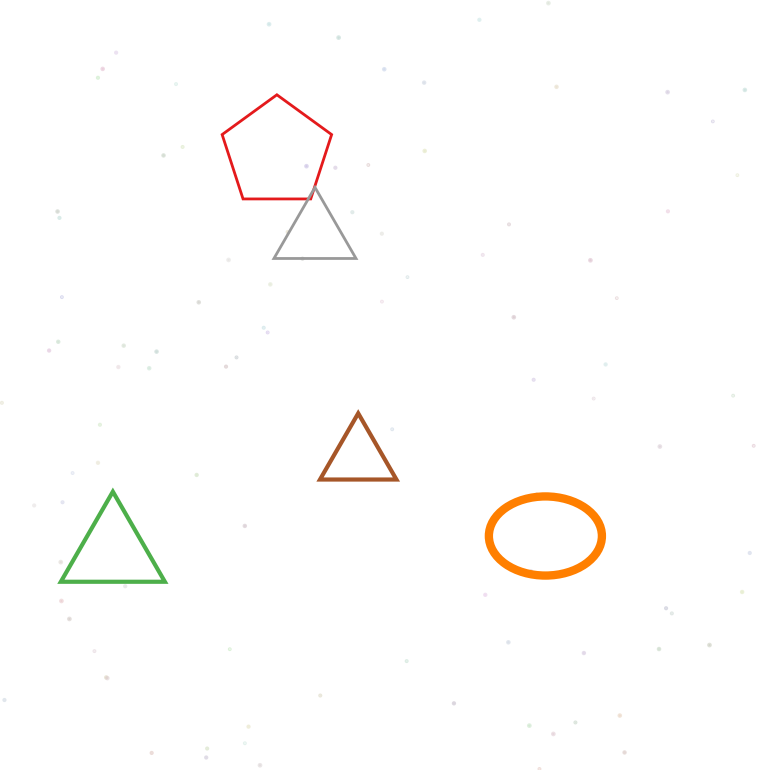[{"shape": "pentagon", "thickness": 1, "radius": 0.37, "center": [0.36, 0.802]}, {"shape": "triangle", "thickness": 1.5, "radius": 0.39, "center": [0.147, 0.283]}, {"shape": "oval", "thickness": 3, "radius": 0.37, "center": [0.708, 0.304]}, {"shape": "triangle", "thickness": 1.5, "radius": 0.29, "center": [0.465, 0.406]}, {"shape": "triangle", "thickness": 1, "radius": 0.31, "center": [0.409, 0.695]}]